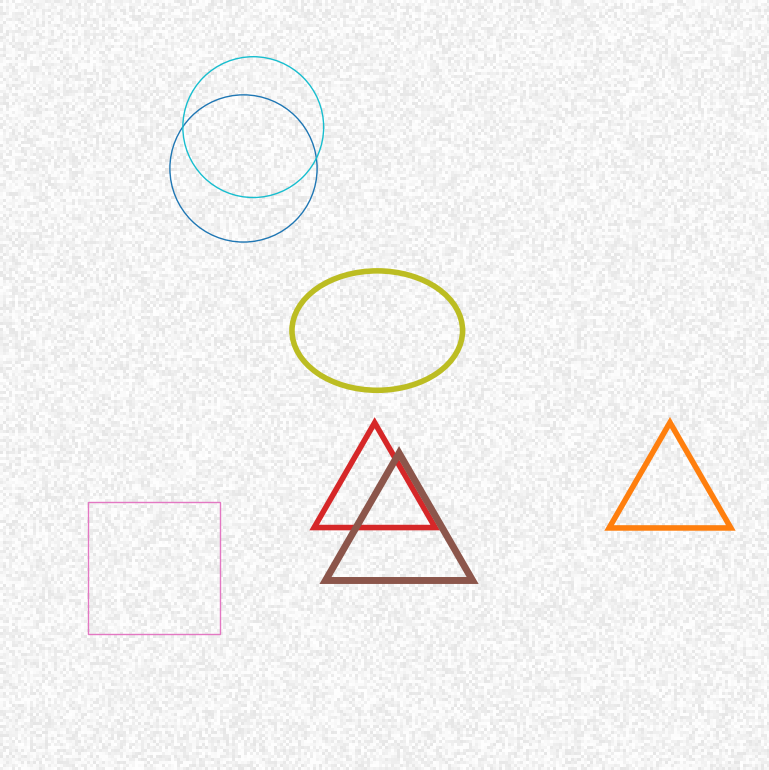[{"shape": "circle", "thickness": 0.5, "radius": 0.48, "center": [0.316, 0.781]}, {"shape": "triangle", "thickness": 2, "radius": 0.46, "center": [0.87, 0.36]}, {"shape": "triangle", "thickness": 2, "radius": 0.45, "center": [0.487, 0.36]}, {"shape": "triangle", "thickness": 2.5, "radius": 0.55, "center": [0.518, 0.301]}, {"shape": "square", "thickness": 0.5, "radius": 0.43, "center": [0.2, 0.263]}, {"shape": "oval", "thickness": 2, "radius": 0.55, "center": [0.49, 0.571]}, {"shape": "circle", "thickness": 0.5, "radius": 0.46, "center": [0.329, 0.835]}]